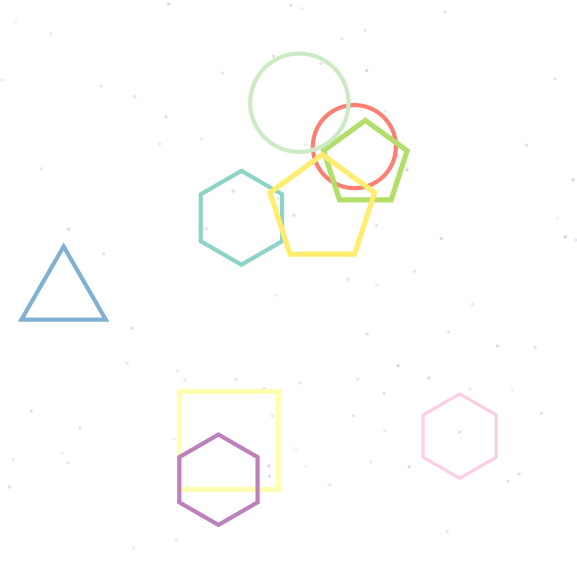[{"shape": "hexagon", "thickness": 2, "radius": 0.41, "center": [0.418, 0.622]}, {"shape": "square", "thickness": 2.5, "radius": 0.43, "center": [0.396, 0.237]}, {"shape": "circle", "thickness": 2, "radius": 0.36, "center": [0.614, 0.745]}, {"shape": "triangle", "thickness": 2, "radius": 0.42, "center": [0.11, 0.488]}, {"shape": "pentagon", "thickness": 2.5, "radius": 0.38, "center": [0.633, 0.715]}, {"shape": "hexagon", "thickness": 1.5, "radius": 0.37, "center": [0.796, 0.244]}, {"shape": "hexagon", "thickness": 2, "radius": 0.39, "center": [0.378, 0.168]}, {"shape": "circle", "thickness": 2, "radius": 0.43, "center": [0.518, 0.821]}, {"shape": "pentagon", "thickness": 2.5, "radius": 0.48, "center": [0.558, 0.636]}]